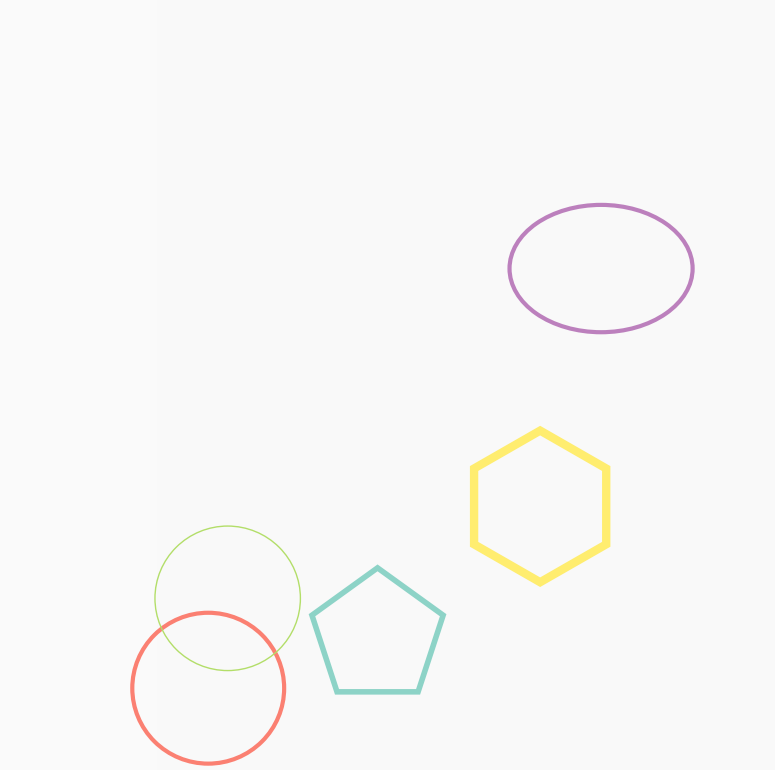[{"shape": "pentagon", "thickness": 2, "radius": 0.44, "center": [0.487, 0.174]}, {"shape": "circle", "thickness": 1.5, "radius": 0.49, "center": [0.269, 0.106]}, {"shape": "circle", "thickness": 0.5, "radius": 0.47, "center": [0.294, 0.223]}, {"shape": "oval", "thickness": 1.5, "radius": 0.59, "center": [0.776, 0.651]}, {"shape": "hexagon", "thickness": 3, "radius": 0.49, "center": [0.697, 0.342]}]